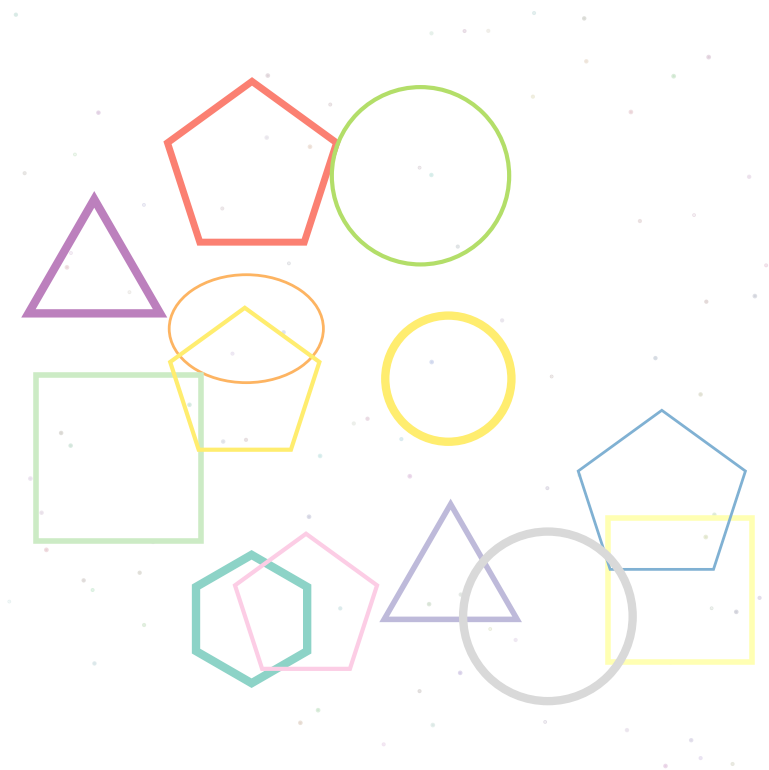[{"shape": "hexagon", "thickness": 3, "radius": 0.42, "center": [0.327, 0.196]}, {"shape": "square", "thickness": 2, "radius": 0.47, "center": [0.883, 0.234]}, {"shape": "triangle", "thickness": 2, "radius": 0.5, "center": [0.585, 0.245]}, {"shape": "pentagon", "thickness": 2.5, "radius": 0.58, "center": [0.327, 0.779]}, {"shape": "pentagon", "thickness": 1, "radius": 0.57, "center": [0.86, 0.353]}, {"shape": "oval", "thickness": 1, "radius": 0.5, "center": [0.32, 0.573]}, {"shape": "circle", "thickness": 1.5, "radius": 0.58, "center": [0.546, 0.772]}, {"shape": "pentagon", "thickness": 1.5, "radius": 0.48, "center": [0.397, 0.21]}, {"shape": "circle", "thickness": 3, "radius": 0.55, "center": [0.712, 0.2]}, {"shape": "triangle", "thickness": 3, "radius": 0.49, "center": [0.122, 0.642]}, {"shape": "square", "thickness": 2, "radius": 0.54, "center": [0.154, 0.405]}, {"shape": "pentagon", "thickness": 1.5, "radius": 0.51, "center": [0.318, 0.498]}, {"shape": "circle", "thickness": 3, "radius": 0.41, "center": [0.582, 0.508]}]